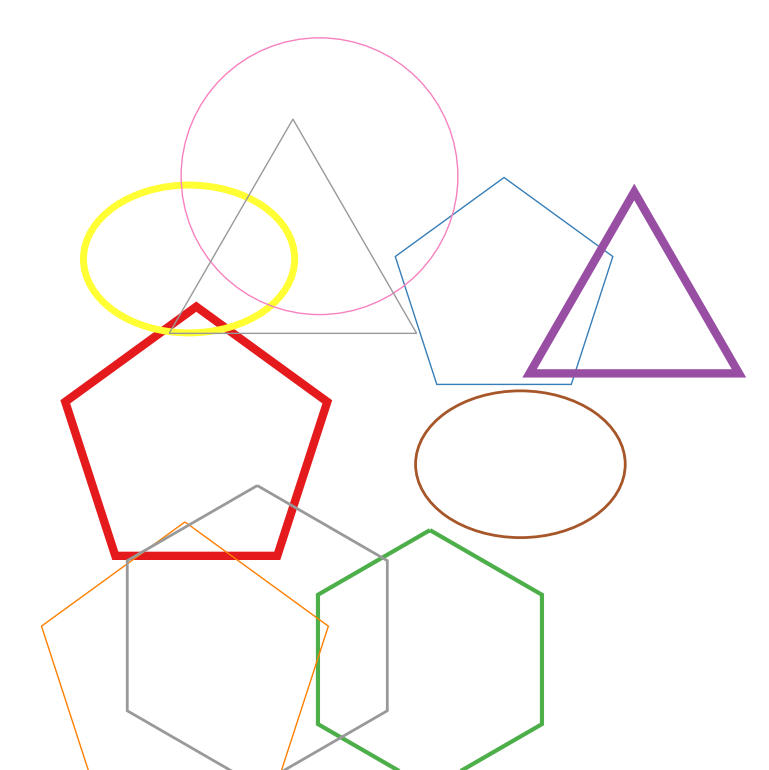[{"shape": "pentagon", "thickness": 3, "radius": 0.89, "center": [0.255, 0.423]}, {"shape": "pentagon", "thickness": 0.5, "radius": 0.74, "center": [0.655, 0.621]}, {"shape": "hexagon", "thickness": 1.5, "radius": 0.84, "center": [0.558, 0.144]}, {"shape": "triangle", "thickness": 3, "radius": 0.79, "center": [0.824, 0.594]}, {"shape": "pentagon", "thickness": 0.5, "radius": 0.98, "center": [0.24, 0.126]}, {"shape": "oval", "thickness": 2.5, "radius": 0.69, "center": [0.246, 0.664]}, {"shape": "oval", "thickness": 1, "radius": 0.68, "center": [0.676, 0.397]}, {"shape": "circle", "thickness": 0.5, "radius": 0.9, "center": [0.415, 0.771]}, {"shape": "hexagon", "thickness": 1, "radius": 0.97, "center": [0.334, 0.174]}, {"shape": "triangle", "thickness": 0.5, "radius": 0.93, "center": [0.38, 0.66]}]